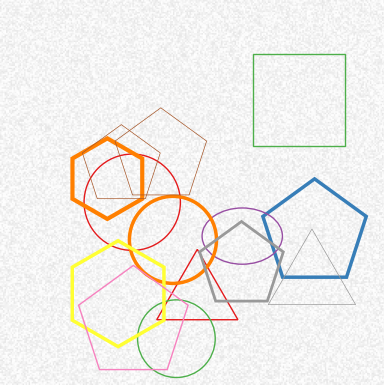[{"shape": "triangle", "thickness": 1, "radius": 0.61, "center": [0.512, 0.23]}, {"shape": "circle", "thickness": 1, "radius": 0.63, "center": [0.343, 0.475]}, {"shape": "pentagon", "thickness": 2.5, "radius": 0.71, "center": [0.817, 0.394]}, {"shape": "circle", "thickness": 1, "radius": 0.5, "center": [0.458, 0.12]}, {"shape": "square", "thickness": 1, "radius": 0.6, "center": [0.777, 0.741]}, {"shape": "oval", "thickness": 1, "radius": 0.52, "center": [0.629, 0.387]}, {"shape": "hexagon", "thickness": 3, "radius": 0.52, "center": [0.279, 0.536]}, {"shape": "circle", "thickness": 2.5, "radius": 0.57, "center": [0.449, 0.377]}, {"shape": "hexagon", "thickness": 2.5, "radius": 0.69, "center": [0.307, 0.237]}, {"shape": "pentagon", "thickness": 0.5, "radius": 0.63, "center": [0.418, 0.595]}, {"shape": "pentagon", "thickness": 0.5, "radius": 0.53, "center": [0.315, 0.57]}, {"shape": "pentagon", "thickness": 1, "radius": 0.75, "center": [0.346, 0.161]}, {"shape": "triangle", "thickness": 0.5, "radius": 0.65, "center": [0.81, 0.274]}, {"shape": "pentagon", "thickness": 2, "radius": 0.57, "center": [0.627, 0.31]}]